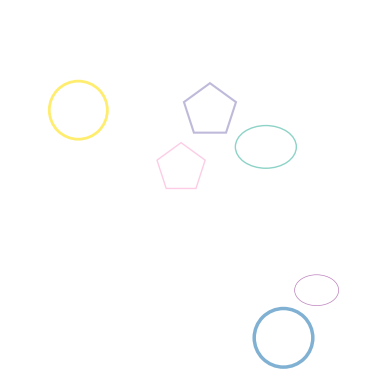[{"shape": "oval", "thickness": 1, "radius": 0.4, "center": [0.691, 0.618]}, {"shape": "pentagon", "thickness": 1.5, "radius": 0.36, "center": [0.545, 0.713]}, {"shape": "circle", "thickness": 2.5, "radius": 0.38, "center": [0.736, 0.123]}, {"shape": "pentagon", "thickness": 1, "radius": 0.33, "center": [0.47, 0.564]}, {"shape": "oval", "thickness": 0.5, "radius": 0.29, "center": [0.822, 0.246]}, {"shape": "circle", "thickness": 2, "radius": 0.38, "center": [0.203, 0.714]}]